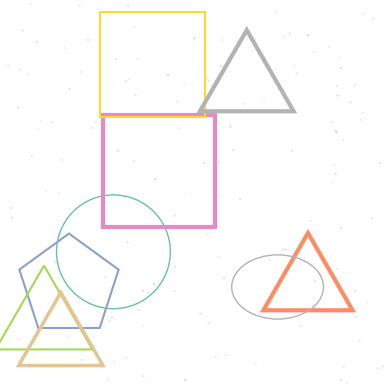[{"shape": "circle", "thickness": 1, "radius": 0.74, "center": [0.295, 0.346]}, {"shape": "triangle", "thickness": 3, "radius": 0.67, "center": [0.8, 0.261]}, {"shape": "pentagon", "thickness": 1.5, "radius": 0.68, "center": [0.179, 0.258]}, {"shape": "square", "thickness": 3, "radius": 0.73, "center": [0.413, 0.555]}, {"shape": "triangle", "thickness": 1.5, "radius": 0.73, "center": [0.114, 0.165]}, {"shape": "square", "thickness": 1.5, "radius": 0.68, "center": [0.395, 0.832]}, {"shape": "triangle", "thickness": 2.5, "radius": 0.63, "center": [0.158, 0.114]}, {"shape": "oval", "thickness": 1, "radius": 0.6, "center": [0.721, 0.255]}, {"shape": "triangle", "thickness": 3, "radius": 0.7, "center": [0.641, 0.781]}]